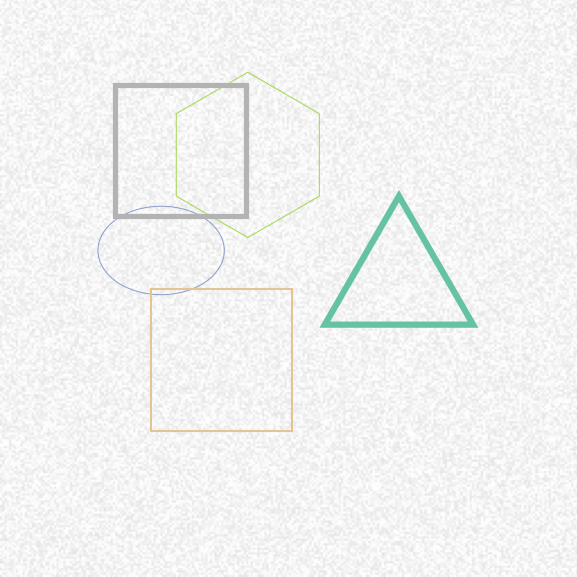[{"shape": "triangle", "thickness": 3, "radius": 0.74, "center": [0.691, 0.511]}, {"shape": "oval", "thickness": 0.5, "radius": 0.55, "center": [0.279, 0.565]}, {"shape": "hexagon", "thickness": 0.5, "radius": 0.72, "center": [0.429, 0.731]}, {"shape": "square", "thickness": 1, "radius": 0.61, "center": [0.383, 0.376]}, {"shape": "square", "thickness": 2.5, "radius": 0.57, "center": [0.313, 0.739]}]